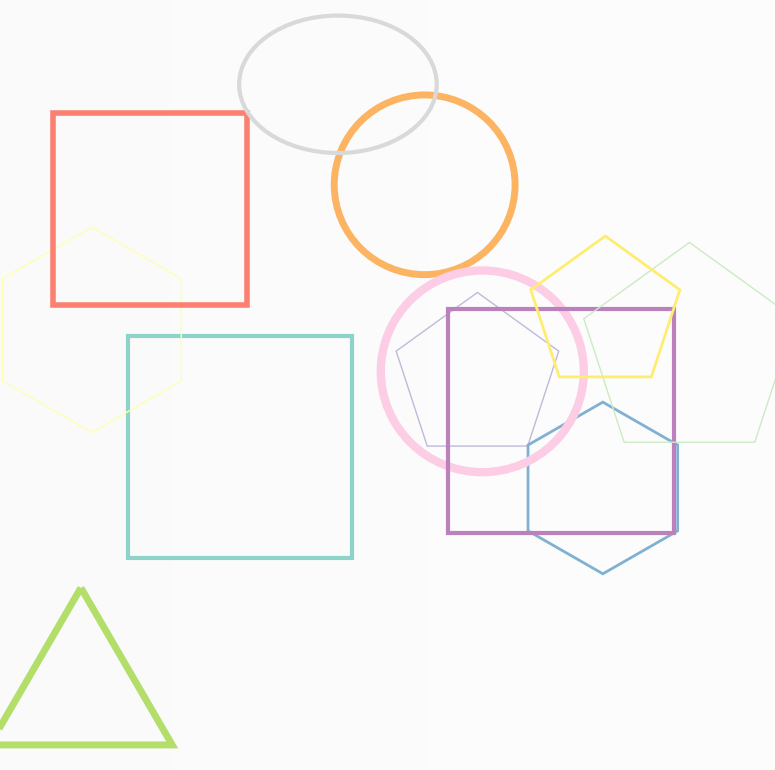[{"shape": "square", "thickness": 1.5, "radius": 0.72, "center": [0.31, 0.419]}, {"shape": "hexagon", "thickness": 0.5, "radius": 0.67, "center": [0.119, 0.572]}, {"shape": "pentagon", "thickness": 0.5, "radius": 0.55, "center": [0.616, 0.51]}, {"shape": "square", "thickness": 2, "radius": 0.62, "center": [0.193, 0.729]}, {"shape": "hexagon", "thickness": 1, "radius": 0.56, "center": [0.778, 0.366]}, {"shape": "circle", "thickness": 2.5, "radius": 0.58, "center": [0.548, 0.76]}, {"shape": "triangle", "thickness": 2.5, "radius": 0.68, "center": [0.104, 0.101]}, {"shape": "circle", "thickness": 3, "radius": 0.65, "center": [0.622, 0.518]}, {"shape": "oval", "thickness": 1.5, "radius": 0.64, "center": [0.436, 0.891]}, {"shape": "square", "thickness": 1.5, "radius": 0.73, "center": [0.724, 0.454]}, {"shape": "pentagon", "thickness": 0.5, "radius": 0.72, "center": [0.89, 0.542]}, {"shape": "pentagon", "thickness": 1, "radius": 0.51, "center": [0.781, 0.592]}]